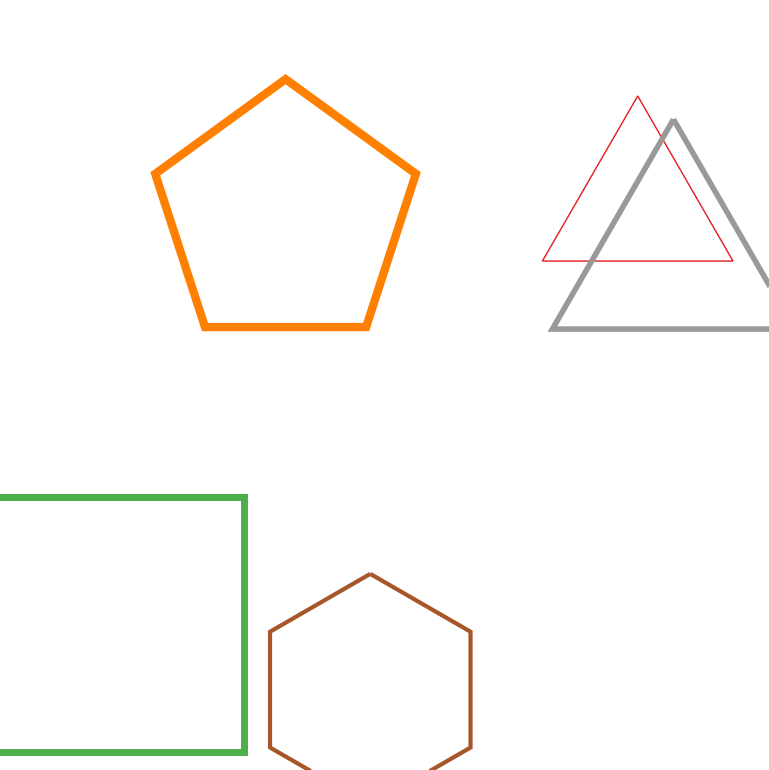[{"shape": "triangle", "thickness": 0.5, "radius": 0.71, "center": [0.828, 0.732]}, {"shape": "square", "thickness": 2.5, "radius": 0.83, "center": [0.152, 0.189]}, {"shape": "pentagon", "thickness": 3, "radius": 0.89, "center": [0.371, 0.719]}, {"shape": "hexagon", "thickness": 1.5, "radius": 0.75, "center": [0.481, 0.104]}, {"shape": "triangle", "thickness": 2, "radius": 0.91, "center": [0.875, 0.663]}]